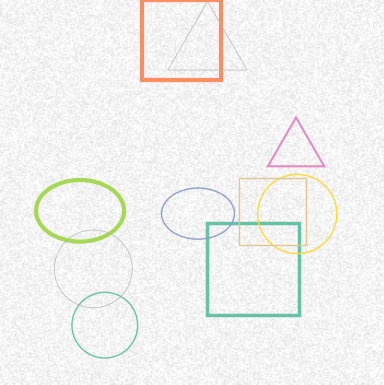[{"shape": "circle", "thickness": 1, "radius": 0.43, "center": [0.272, 0.155]}, {"shape": "square", "thickness": 2.5, "radius": 0.6, "center": [0.657, 0.301]}, {"shape": "square", "thickness": 3, "radius": 0.52, "center": [0.471, 0.896]}, {"shape": "oval", "thickness": 1, "radius": 0.47, "center": [0.514, 0.445]}, {"shape": "triangle", "thickness": 1.5, "radius": 0.42, "center": [0.769, 0.61]}, {"shape": "oval", "thickness": 3, "radius": 0.57, "center": [0.208, 0.452]}, {"shape": "circle", "thickness": 1, "radius": 0.51, "center": [0.772, 0.444]}, {"shape": "square", "thickness": 1, "radius": 0.44, "center": [0.707, 0.451]}, {"shape": "triangle", "thickness": 0.5, "radius": 0.59, "center": [0.539, 0.878]}, {"shape": "circle", "thickness": 0.5, "radius": 0.51, "center": [0.242, 0.302]}]